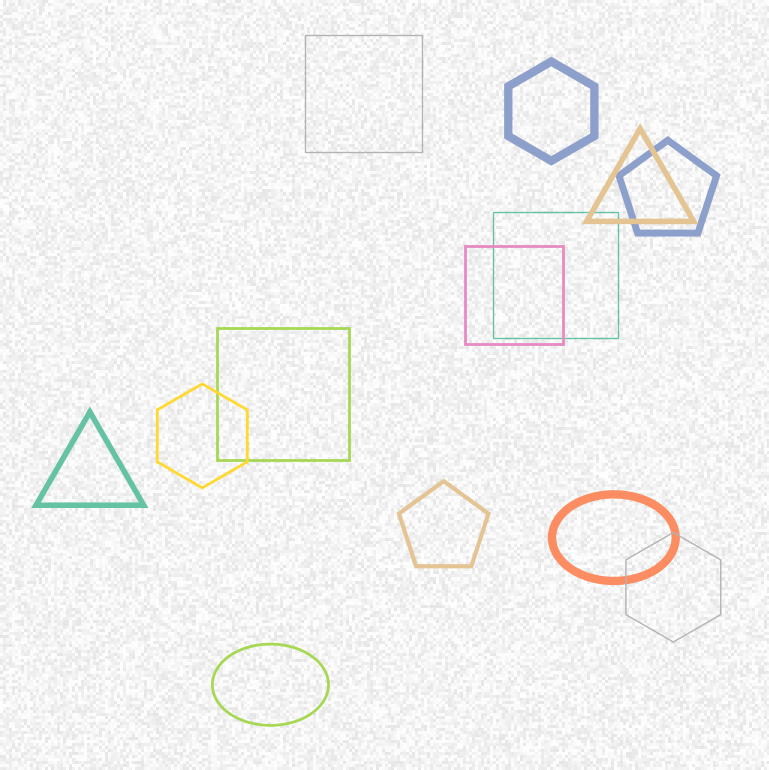[{"shape": "triangle", "thickness": 2, "radius": 0.4, "center": [0.117, 0.384]}, {"shape": "square", "thickness": 0.5, "radius": 0.41, "center": [0.721, 0.643]}, {"shape": "oval", "thickness": 3, "radius": 0.4, "center": [0.797, 0.302]}, {"shape": "hexagon", "thickness": 3, "radius": 0.32, "center": [0.716, 0.856]}, {"shape": "pentagon", "thickness": 2.5, "radius": 0.33, "center": [0.867, 0.751]}, {"shape": "square", "thickness": 1, "radius": 0.32, "center": [0.667, 0.617]}, {"shape": "square", "thickness": 1, "radius": 0.43, "center": [0.368, 0.489]}, {"shape": "oval", "thickness": 1, "radius": 0.38, "center": [0.351, 0.111]}, {"shape": "hexagon", "thickness": 1, "radius": 0.34, "center": [0.263, 0.434]}, {"shape": "triangle", "thickness": 2, "radius": 0.4, "center": [0.831, 0.753]}, {"shape": "pentagon", "thickness": 1.5, "radius": 0.31, "center": [0.576, 0.314]}, {"shape": "hexagon", "thickness": 0.5, "radius": 0.36, "center": [0.874, 0.237]}, {"shape": "square", "thickness": 0.5, "radius": 0.38, "center": [0.473, 0.878]}]